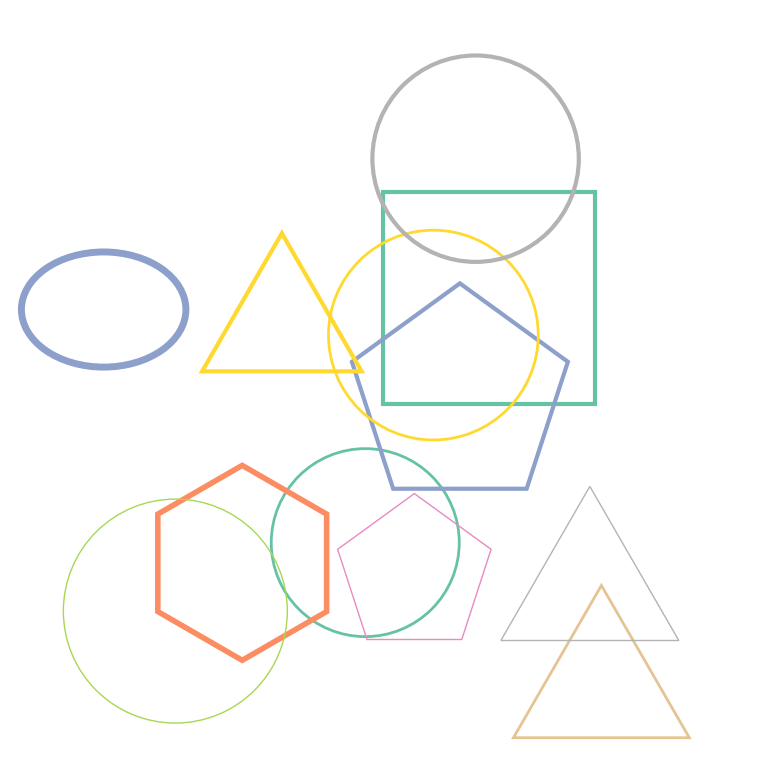[{"shape": "circle", "thickness": 1, "radius": 0.61, "center": [0.474, 0.295]}, {"shape": "square", "thickness": 1.5, "radius": 0.69, "center": [0.635, 0.614]}, {"shape": "hexagon", "thickness": 2, "radius": 0.63, "center": [0.315, 0.269]}, {"shape": "pentagon", "thickness": 1.5, "radius": 0.74, "center": [0.597, 0.485]}, {"shape": "oval", "thickness": 2.5, "radius": 0.53, "center": [0.135, 0.598]}, {"shape": "pentagon", "thickness": 0.5, "radius": 0.52, "center": [0.538, 0.254]}, {"shape": "circle", "thickness": 0.5, "radius": 0.73, "center": [0.228, 0.206]}, {"shape": "circle", "thickness": 1, "radius": 0.68, "center": [0.563, 0.565]}, {"shape": "triangle", "thickness": 1.5, "radius": 0.6, "center": [0.366, 0.578]}, {"shape": "triangle", "thickness": 1, "radius": 0.66, "center": [0.781, 0.108]}, {"shape": "circle", "thickness": 1.5, "radius": 0.67, "center": [0.618, 0.794]}, {"shape": "triangle", "thickness": 0.5, "radius": 0.67, "center": [0.766, 0.235]}]